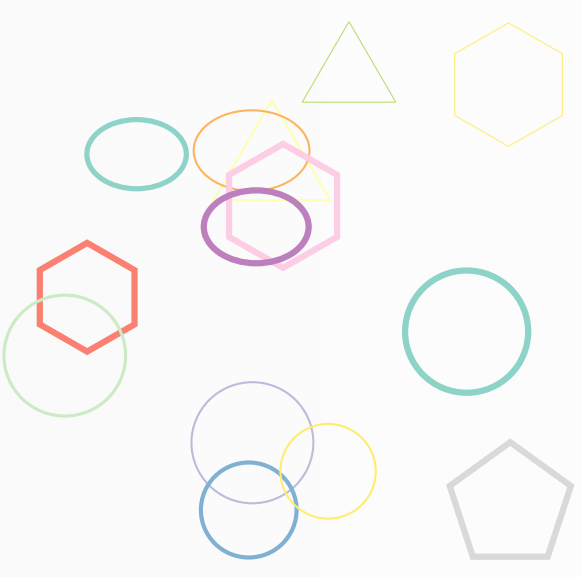[{"shape": "oval", "thickness": 2.5, "radius": 0.43, "center": [0.235, 0.732]}, {"shape": "circle", "thickness": 3, "radius": 0.53, "center": [0.803, 0.425]}, {"shape": "triangle", "thickness": 1, "radius": 0.58, "center": [0.468, 0.71]}, {"shape": "circle", "thickness": 1, "radius": 0.52, "center": [0.434, 0.232]}, {"shape": "hexagon", "thickness": 3, "radius": 0.47, "center": [0.15, 0.484]}, {"shape": "circle", "thickness": 2, "radius": 0.41, "center": [0.428, 0.116]}, {"shape": "oval", "thickness": 1, "radius": 0.5, "center": [0.433, 0.738]}, {"shape": "triangle", "thickness": 0.5, "radius": 0.46, "center": [0.6, 0.869]}, {"shape": "hexagon", "thickness": 3, "radius": 0.54, "center": [0.487, 0.643]}, {"shape": "pentagon", "thickness": 3, "radius": 0.55, "center": [0.878, 0.124]}, {"shape": "oval", "thickness": 3, "radius": 0.45, "center": [0.441, 0.606]}, {"shape": "circle", "thickness": 1.5, "radius": 0.52, "center": [0.111, 0.383]}, {"shape": "hexagon", "thickness": 0.5, "radius": 0.53, "center": [0.875, 0.853]}, {"shape": "circle", "thickness": 1, "radius": 0.41, "center": [0.564, 0.183]}]